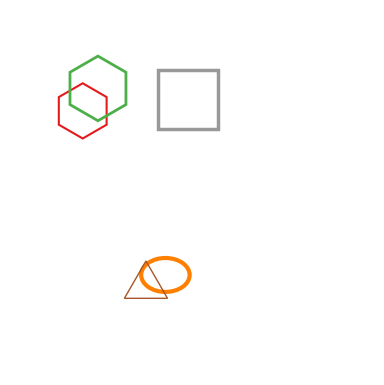[{"shape": "hexagon", "thickness": 1.5, "radius": 0.36, "center": [0.215, 0.712]}, {"shape": "hexagon", "thickness": 2, "radius": 0.42, "center": [0.254, 0.77]}, {"shape": "oval", "thickness": 3, "radius": 0.31, "center": [0.43, 0.286]}, {"shape": "triangle", "thickness": 1, "radius": 0.32, "center": [0.379, 0.257]}, {"shape": "square", "thickness": 2.5, "radius": 0.39, "center": [0.488, 0.741]}]